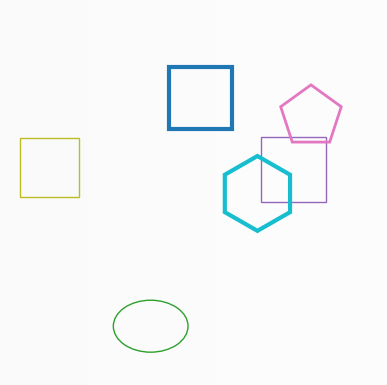[{"shape": "square", "thickness": 3, "radius": 0.4, "center": [0.518, 0.745]}, {"shape": "oval", "thickness": 1, "radius": 0.48, "center": [0.389, 0.153]}, {"shape": "square", "thickness": 1, "radius": 0.42, "center": [0.757, 0.559]}, {"shape": "pentagon", "thickness": 2, "radius": 0.41, "center": [0.803, 0.697]}, {"shape": "square", "thickness": 1, "radius": 0.39, "center": [0.128, 0.565]}, {"shape": "hexagon", "thickness": 3, "radius": 0.49, "center": [0.664, 0.498]}]